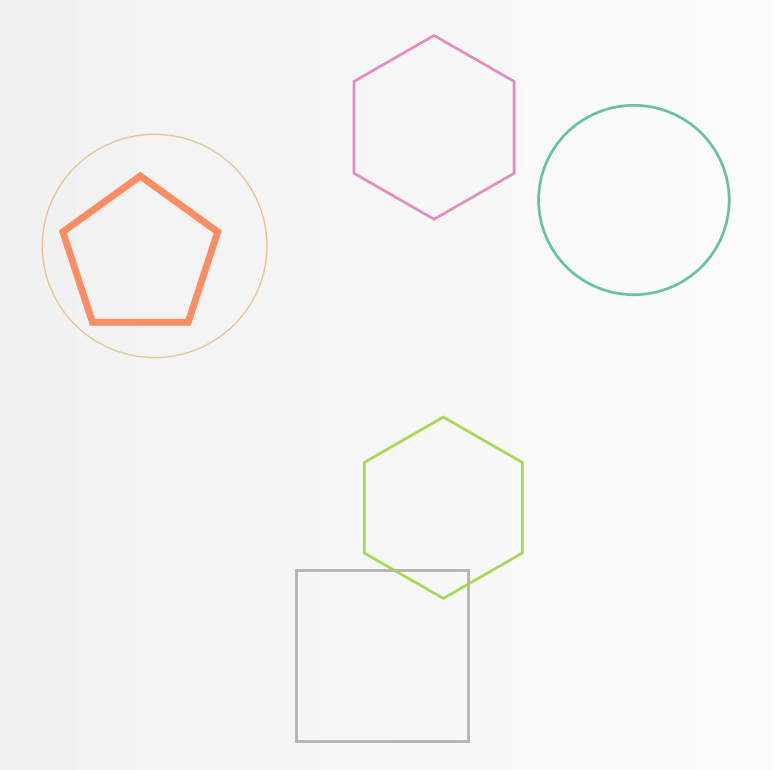[{"shape": "circle", "thickness": 1, "radius": 0.61, "center": [0.818, 0.74]}, {"shape": "pentagon", "thickness": 2.5, "radius": 0.53, "center": [0.181, 0.666]}, {"shape": "hexagon", "thickness": 1, "radius": 0.6, "center": [0.56, 0.835]}, {"shape": "hexagon", "thickness": 1, "radius": 0.59, "center": [0.572, 0.341]}, {"shape": "circle", "thickness": 0.5, "radius": 0.73, "center": [0.199, 0.681]}, {"shape": "square", "thickness": 1, "radius": 0.56, "center": [0.493, 0.149]}]